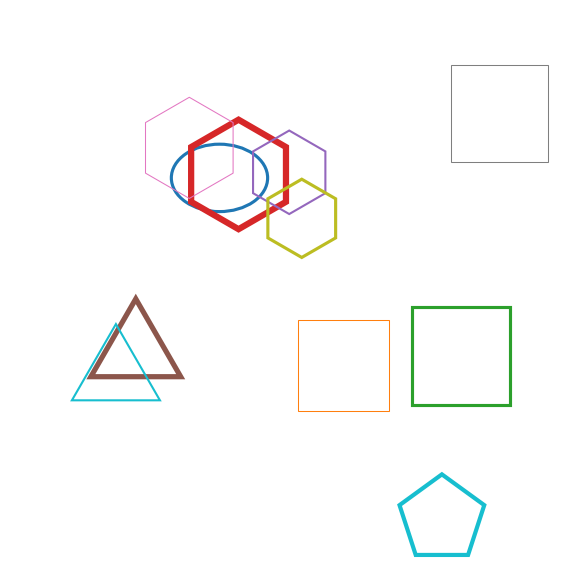[{"shape": "oval", "thickness": 1.5, "radius": 0.42, "center": [0.38, 0.691]}, {"shape": "square", "thickness": 0.5, "radius": 0.4, "center": [0.595, 0.366]}, {"shape": "square", "thickness": 1.5, "radius": 0.42, "center": [0.799, 0.382]}, {"shape": "hexagon", "thickness": 3, "radius": 0.47, "center": [0.413, 0.697]}, {"shape": "hexagon", "thickness": 1, "radius": 0.36, "center": [0.501, 0.701]}, {"shape": "triangle", "thickness": 2.5, "radius": 0.45, "center": [0.235, 0.392]}, {"shape": "hexagon", "thickness": 0.5, "radius": 0.44, "center": [0.328, 0.743]}, {"shape": "square", "thickness": 0.5, "radius": 0.42, "center": [0.866, 0.803]}, {"shape": "hexagon", "thickness": 1.5, "radius": 0.34, "center": [0.523, 0.621]}, {"shape": "triangle", "thickness": 1, "radius": 0.44, "center": [0.201, 0.35]}, {"shape": "pentagon", "thickness": 2, "radius": 0.39, "center": [0.765, 0.101]}]